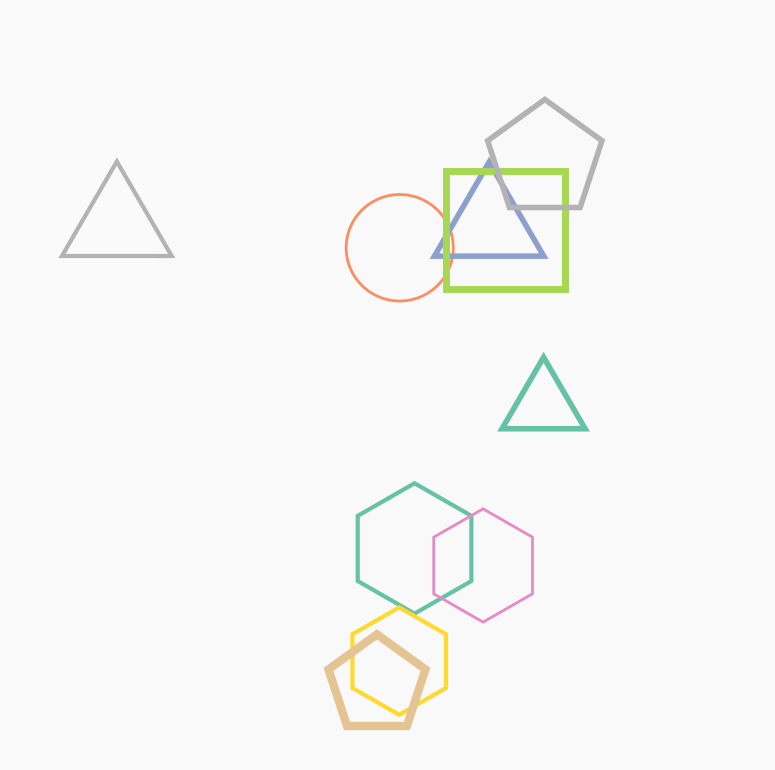[{"shape": "hexagon", "thickness": 1.5, "radius": 0.42, "center": [0.535, 0.288]}, {"shape": "triangle", "thickness": 2, "radius": 0.31, "center": [0.701, 0.474]}, {"shape": "circle", "thickness": 1, "radius": 0.35, "center": [0.516, 0.678]}, {"shape": "triangle", "thickness": 2, "radius": 0.41, "center": [0.631, 0.708]}, {"shape": "hexagon", "thickness": 1, "radius": 0.37, "center": [0.623, 0.266]}, {"shape": "square", "thickness": 2.5, "radius": 0.38, "center": [0.652, 0.701]}, {"shape": "hexagon", "thickness": 1.5, "radius": 0.35, "center": [0.515, 0.141]}, {"shape": "pentagon", "thickness": 3, "radius": 0.33, "center": [0.486, 0.11]}, {"shape": "pentagon", "thickness": 2, "radius": 0.39, "center": [0.703, 0.793]}, {"shape": "triangle", "thickness": 1.5, "radius": 0.41, "center": [0.151, 0.708]}]